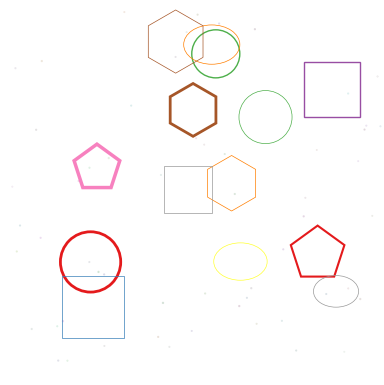[{"shape": "pentagon", "thickness": 1.5, "radius": 0.37, "center": [0.825, 0.341]}, {"shape": "circle", "thickness": 2, "radius": 0.39, "center": [0.235, 0.32]}, {"shape": "square", "thickness": 0.5, "radius": 0.4, "center": [0.241, 0.203]}, {"shape": "circle", "thickness": 0.5, "radius": 0.34, "center": [0.69, 0.696]}, {"shape": "circle", "thickness": 1, "radius": 0.31, "center": [0.56, 0.86]}, {"shape": "square", "thickness": 1, "radius": 0.36, "center": [0.862, 0.768]}, {"shape": "oval", "thickness": 0.5, "radius": 0.36, "center": [0.55, 0.884]}, {"shape": "hexagon", "thickness": 0.5, "radius": 0.36, "center": [0.602, 0.524]}, {"shape": "oval", "thickness": 0.5, "radius": 0.35, "center": [0.625, 0.321]}, {"shape": "hexagon", "thickness": 0.5, "radius": 0.41, "center": [0.456, 0.892]}, {"shape": "hexagon", "thickness": 2, "radius": 0.34, "center": [0.501, 0.714]}, {"shape": "pentagon", "thickness": 2.5, "radius": 0.31, "center": [0.252, 0.563]}, {"shape": "square", "thickness": 0.5, "radius": 0.31, "center": [0.489, 0.508]}, {"shape": "oval", "thickness": 0.5, "radius": 0.29, "center": [0.873, 0.243]}]